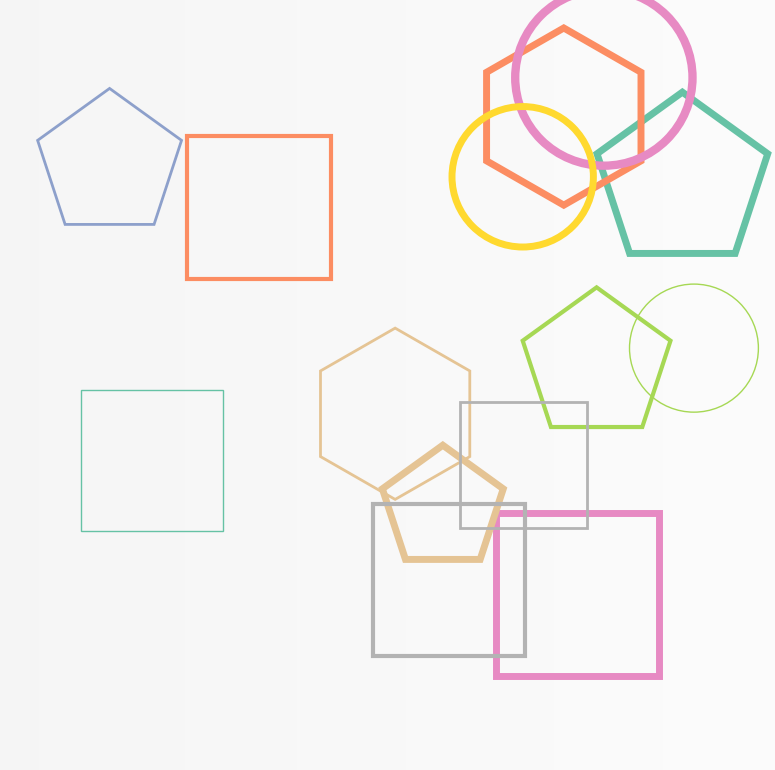[{"shape": "square", "thickness": 0.5, "radius": 0.46, "center": [0.196, 0.402]}, {"shape": "pentagon", "thickness": 2.5, "radius": 0.58, "center": [0.88, 0.765]}, {"shape": "hexagon", "thickness": 2.5, "radius": 0.58, "center": [0.727, 0.849]}, {"shape": "square", "thickness": 1.5, "radius": 0.46, "center": [0.334, 0.731]}, {"shape": "pentagon", "thickness": 1, "radius": 0.49, "center": [0.141, 0.788]}, {"shape": "circle", "thickness": 3, "radius": 0.57, "center": [0.779, 0.899]}, {"shape": "square", "thickness": 2.5, "radius": 0.53, "center": [0.745, 0.228]}, {"shape": "circle", "thickness": 0.5, "radius": 0.42, "center": [0.895, 0.548]}, {"shape": "pentagon", "thickness": 1.5, "radius": 0.5, "center": [0.77, 0.527]}, {"shape": "circle", "thickness": 2.5, "radius": 0.46, "center": [0.674, 0.77]}, {"shape": "hexagon", "thickness": 1, "radius": 0.56, "center": [0.51, 0.463]}, {"shape": "pentagon", "thickness": 2.5, "radius": 0.41, "center": [0.571, 0.34]}, {"shape": "square", "thickness": 1.5, "radius": 0.49, "center": [0.579, 0.247]}, {"shape": "square", "thickness": 1, "radius": 0.41, "center": [0.675, 0.396]}]